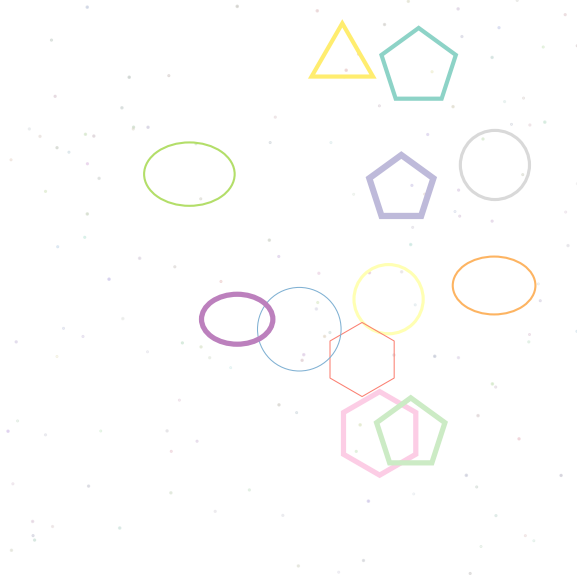[{"shape": "pentagon", "thickness": 2, "radius": 0.34, "center": [0.725, 0.883]}, {"shape": "circle", "thickness": 1.5, "radius": 0.3, "center": [0.673, 0.481]}, {"shape": "pentagon", "thickness": 3, "radius": 0.29, "center": [0.695, 0.672]}, {"shape": "hexagon", "thickness": 0.5, "radius": 0.32, "center": [0.627, 0.377]}, {"shape": "circle", "thickness": 0.5, "radius": 0.36, "center": [0.518, 0.429]}, {"shape": "oval", "thickness": 1, "radius": 0.36, "center": [0.856, 0.505]}, {"shape": "oval", "thickness": 1, "radius": 0.39, "center": [0.328, 0.698]}, {"shape": "hexagon", "thickness": 2.5, "radius": 0.36, "center": [0.657, 0.249]}, {"shape": "circle", "thickness": 1.5, "radius": 0.3, "center": [0.857, 0.713]}, {"shape": "oval", "thickness": 2.5, "radius": 0.31, "center": [0.411, 0.446]}, {"shape": "pentagon", "thickness": 2.5, "radius": 0.31, "center": [0.711, 0.248]}, {"shape": "triangle", "thickness": 2, "radius": 0.31, "center": [0.593, 0.897]}]